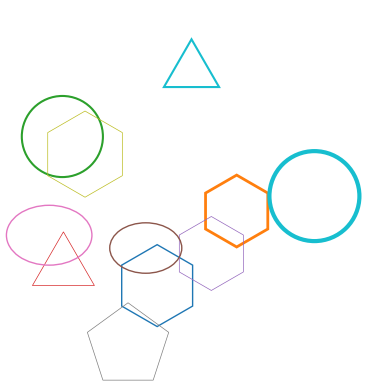[{"shape": "hexagon", "thickness": 1, "radius": 0.53, "center": [0.408, 0.258]}, {"shape": "hexagon", "thickness": 2, "radius": 0.47, "center": [0.615, 0.452]}, {"shape": "circle", "thickness": 1.5, "radius": 0.53, "center": [0.162, 0.645]}, {"shape": "triangle", "thickness": 0.5, "radius": 0.46, "center": [0.165, 0.305]}, {"shape": "hexagon", "thickness": 0.5, "radius": 0.48, "center": [0.549, 0.342]}, {"shape": "oval", "thickness": 1, "radius": 0.47, "center": [0.379, 0.356]}, {"shape": "oval", "thickness": 1, "radius": 0.56, "center": [0.128, 0.389]}, {"shape": "pentagon", "thickness": 0.5, "radius": 0.56, "center": [0.333, 0.102]}, {"shape": "hexagon", "thickness": 0.5, "radius": 0.56, "center": [0.221, 0.6]}, {"shape": "circle", "thickness": 3, "radius": 0.58, "center": [0.817, 0.491]}, {"shape": "triangle", "thickness": 1.5, "radius": 0.41, "center": [0.497, 0.815]}]